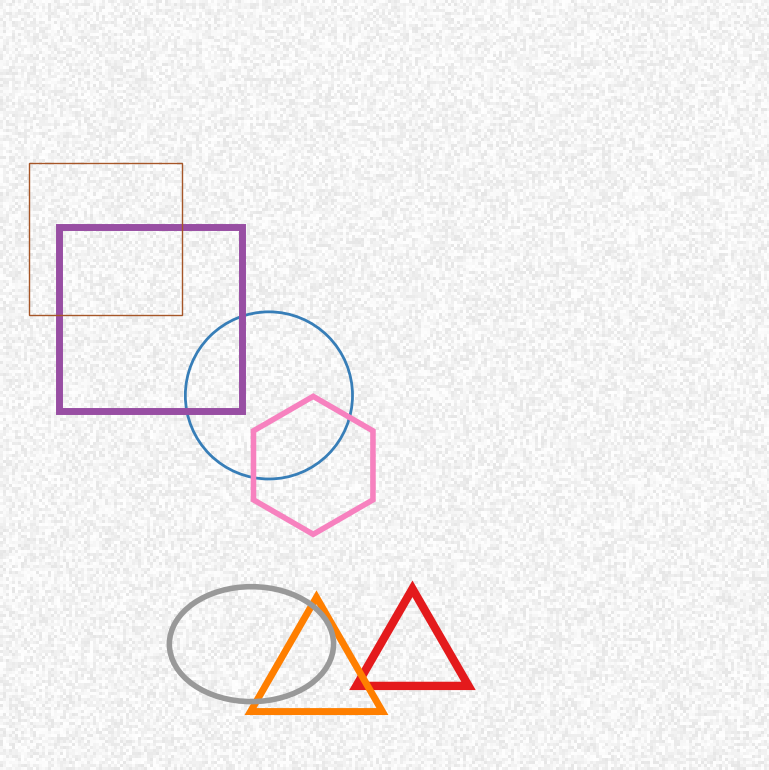[{"shape": "triangle", "thickness": 3, "radius": 0.42, "center": [0.536, 0.151]}, {"shape": "circle", "thickness": 1, "radius": 0.54, "center": [0.349, 0.486]}, {"shape": "square", "thickness": 2.5, "radius": 0.6, "center": [0.196, 0.586]}, {"shape": "triangle", "thickness": 2.5, "radius": 0.49, "center": [0.411, 0.125]}, {"shape": "square", "thickness": 0.5, "radius": 0.5, "center": [0.137, 0.69]}, {"shape": "hexagon", "thickness": 2, "radius": 0.45, "center": [0.407, 0.396]}, {"shape": "oval", "thickness": 2, "radius": 0.53, "center": [0.327, 0.163]}]